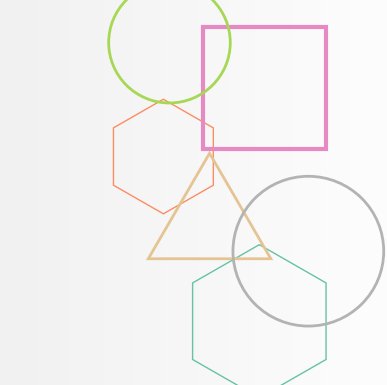[{"shape": "hexagon", "thickness": 1, "radius": 0.99, "center": [0.669, 0.166]}, {"shape": "hexagon", "thickness": 1, "radius": 0.74, "center": [0.422, 0.593]}, {"shape": "square", "thickness": 3, "radius": 0.79, "center": [0.682, 0.773]}, {"shape": "circle", "thickness": 2, "radius": 0.78, "center": [0.437, 0.889]}, {"shape": "triangle", "thickness": 2, "radius": 0.91, "center": [0.541, 0.419]}, {"shape": "circle", "thickness": 2, "radius": 0.97, "center": [0.796, 0.348]}]